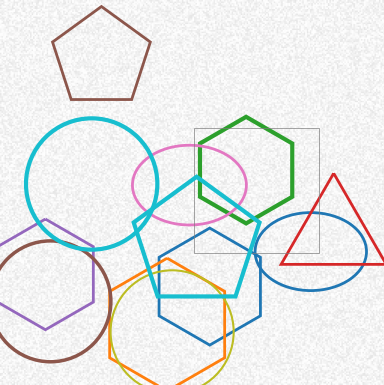[{"shape": "hexagon", "thickness": 2, "radius": 0.76, "center": [0.545, 0.256]}, {"shape": "oval", "thickness": 2, "radius": 0.72, "center": [0.807, 0.347]}, {"shape": "hexagon", "thickness": 2, "radius": 0.86, "center": [0.434, 0.157]}, {"shape": "hexagon", "thickness": 3, "radius": 0.69, "center": [0.639, 0.558]}, {"shape": "triangle", "thickness": 2, "radius": 0.79, "center": [0.867, 0.392]}, {"shape": "hexagon", "thickness": 2, "radius": 0.72, "center": [0.118, 0.287]}, {"shape": "circle", "thickness": 2.5, "radius": 0.78, "center": [0.131, 0.217]}, {"shape": "pentagon", "thickness": 2, "radius": 0.67, "center": [0.263, 0.85]}, {"shape": "oval", "thickness": 2, "radius": 0.74, "center": [0.492, 0.519]}, {"shape": "square", "thickness": 0.5, "radius": 0.81, "center": [0.667, 0.506]}, {"shape": "circle", "thickness": 1.5, "radius": 0.8, "center": [0.447, 0.138]}, {"shape": "circle", "thickness": 3, "radius": 0.85, "center": [0.238, 0.522]}, {"shape": "pentagon", "thickness": 3, "radius": 0.86, "center": [0.511, 0.369]}]